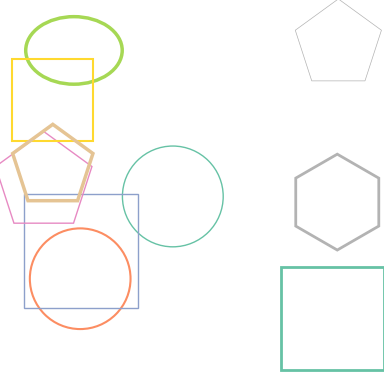[{"shape": "square", "thickness": 2, "radius": 0.67, "center": [0.863, 0.174]}, {"shape": "circle", "thickness": 1, "radius": 0.65, "center": [0.449, 0.49]}, {"shape": "circle", "thickness": 1.5, "radius": 0.65, "center": [0.208, 0.276]}, {"shape": "square", "thickness": 1, "radius": 0.74, "center": [0.211, 0.349]}, {"shape": "pentagon", "thickness": 1, "radius": 0.66, "center": [0.114, 0.527]}, {"shape": "oval", "thickness": 2.5, "radius": 0.63, "center": [0.192, 0.869]}, {"shape": "square", "thickness": 1.5, "radius": 0.53, "center": [0.137, 0.74]}, {"shape": "pentagon", "thickness": 2.5, "radius": 0.55, "center": [0.137, 0.567]}, {"shape": "hexagon", "thickness": 2, "radius": 0.62, "center": [0.876, 0.475]}, {"shape": "pentagon", "thickness": 0.5, "radius": 0.59, "center": [0.879, 0.885]}]